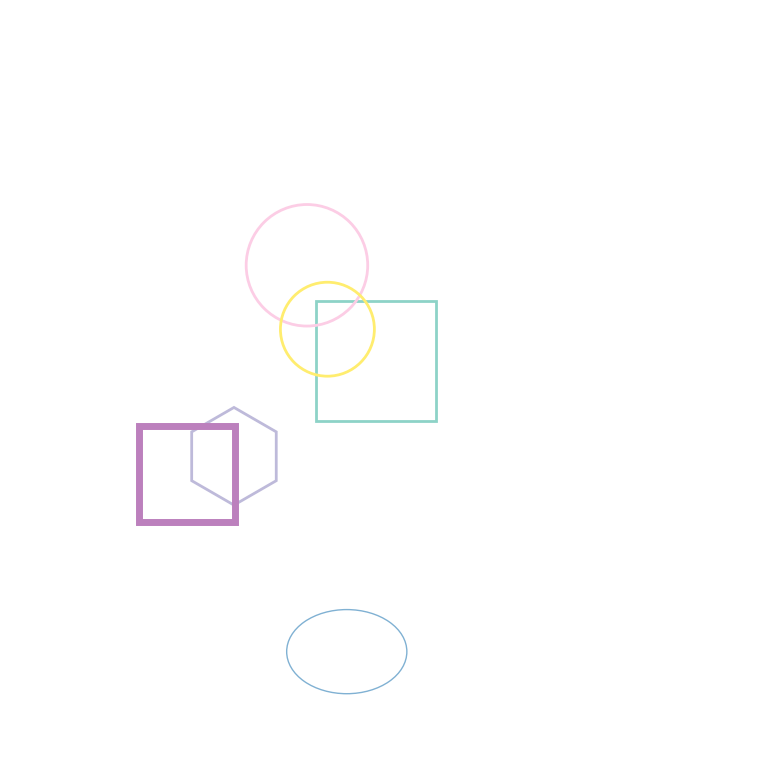[{"shape": "square", "thickness": 1, "radius": 0.39, "center": [0.488, 0.531]}, {"shape": "hexagon", "thickness": 1, "radius": 0.32, "center": [0.304, 0.407]}, {"shape": "oval", "thickness": 0.5, "radius": 0.39, "center": [0.45, 0.154]}, {"shape": "circle", "thickness": 1, "radius": 0.39, "center": [0.399, 0.655]}, {"shape": "square", "thickness": 2.5, "radius": 0.31, "center": [0.243, 0.384]}, {"shape": "circle", "thickness": 1, "radius": 0.31, "center": [0.425, 0.572]}]